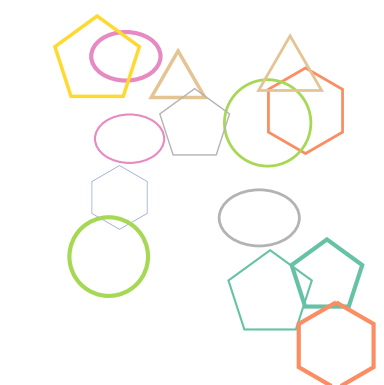[{"shape": "pentagon", "thickness": 3, "radius": 0.48, "center": [0.849, 0.282]}, {"shape": "pentagon", "thickness": 1.5, "radius": 0.57, "center": [0.702, 0.236]}, {"shape": "hexagon", "thickness": 2, "radius": 0.56, "center": [0.794, 0.712]}, {"shape": "hexagon", "thickness": 3, "radius": 0.56, "center": [0.873, 0.102]}, {"shape": "hexagon", "thickness": 0.5, "radius": 0.41, "center": [0.31, 0.487]}, {"shape": "oval", "thickness": 3, "radius": 0.45, "center": [0.327, 0.854]}, {"shape": "oval", "thickness": 1.5, "radius": 0.45, "center": [0.337, 0.64]}, {"shape": "circle", "thickness": 3, "radius": 0.51, "center": [0.282, 0.334]}, {"shape": "circle", "thickness": 2, "radius": 0.56, "center": [0.695, 0.681]}, {"shape": "pentagon", "thickness": 2.5, "radius": 0.58, "center": [0.252, 0.843]}, {"shape": "triangle", "thickness": 2.5, "radius": 0.4, "center": [0.463, 0.787]}, {"shape": "triangle", "thickness": 2, "radius": 0.47, "center": [0.754, 0.812]}, {"shape": "pentagon", "thickness": 1, "radius": 0.48, "center": [0.506, 0.675]}, {"shape": "oval", "thickness": 2, "radius": 0.52, "center": [0.673, 0.434]}]